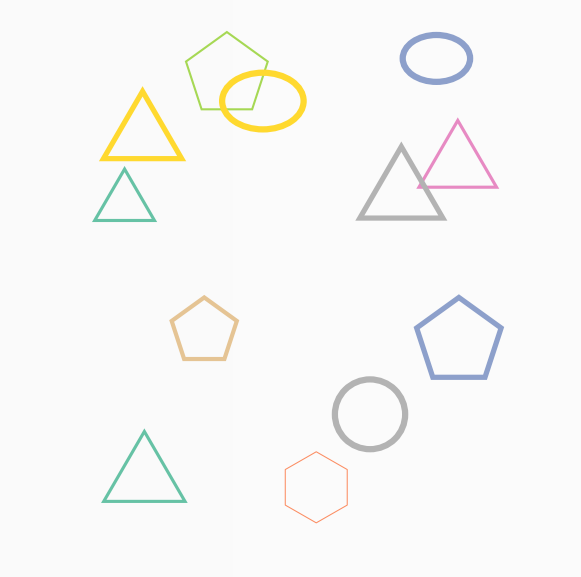[{"shape": "triangle", "thickness": 1.5, "radius": 0.3, "center": [0.214, 0.647]}, {"shape": "triangle", "thickness": 1.5, "radius": 0.4, "center": [0.248, 0.171]}, {"shape": "hexagon", "thickness": 0.5, "radius": 0.31, "center": [0.544, 0.155]}, {"shape": "oval", "thickness": 3, "radius": 0.29, "center": [0.751, 0.898]}, {"shape": "pentagon", "thickness": 2.5, "radius": 0.38, "center": [0.789, 0.408]}, {"shape": "triangle", "thickness": 1.5, "radius": 0.39, "center": [0.788, 0.714]}, {"shape": "pentagon", "thickness": 1, "radius": 0.37, "center": [0.39, 0.87]}, {"shape": "oval", "thickness": 3, "radius": 0.35, "center": [0.452, 0.824]}, {"shape": "triangle", "thickness": 2.5, "radius": 0.39, "center": [0.245, 0.763]}, {"shape": "pentagon", "thickness": 2, "radius": 0.29, "center": [0.351, 0.425]}, {"shape": "circle", "thickness": 3, "radius": 0.3, "center": [0.637, 0.282]}, {"shape": "triangle", "thickness": 2.5, "radius": 0.41, "center": [0.69, 0.663]}]